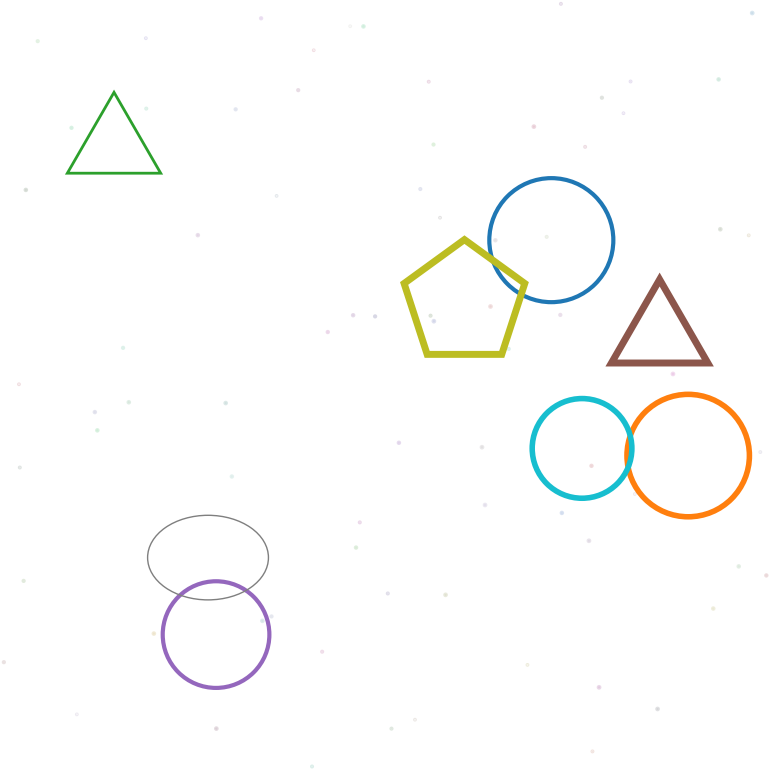[{"shape": "circle", "thickness": 1.5, "radius": 0.4, "center": [0.716, 0.688]}, {"shape": "circle", "thickness": 2, "radius": 0.4, "center": [0.894, 0.408]}, {"shape": "triangle", "thickness": 1, "radius": 0.35, "center": [0.148, 0.81]}, {"shape": "circle", "thickness": 1.5, "radius": 0.35, "center": [0.281, 0.176]}, {"shape": "triangle", "thickness": 2.5, "radius": 0.36, "center": [0.857, 0.565]}, {"shape": "oval", "thickness": 0.5, "radius": 0.39, "center": [0.27, 0.276]}, {"shape": "pentagon", "thickness": 2.5, "radius": 0.41, "center": [0.603, 0.606]}, {"shape": "circle", "thickness": 2, "radius": 0.32, "center": [0.756, 0.418]}]